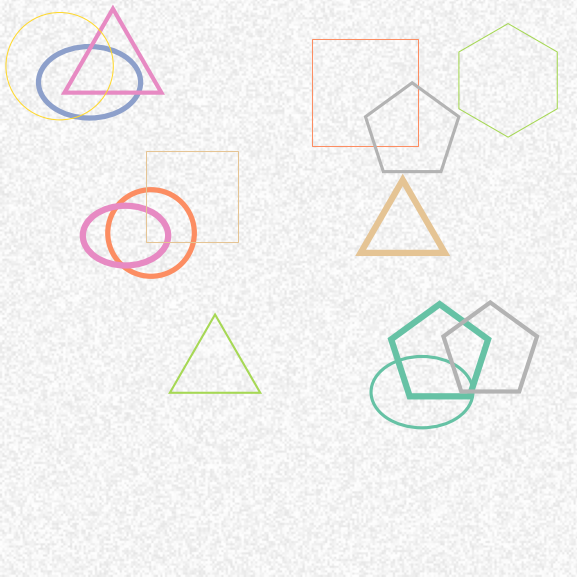[{"shape": "pentagon", "thickness": 3, "radius": 0.44, "center": [0.761, 0.384]}, {"shape": "oval", "thickness": 1.5, "radius": 0.44, "center": [0.731, 0.32]}, {"shape": "circle", "thickness": 2.5, "radius": 0.37, "center": [0.262, 0.596]}, {"shape": "square", "thickness": 0.5, "radius": 0.46, "center": [0.632, 0.839]}, {"shape": "oval", "thickness": 2.5, "radius": 0.44, "center": [0.155, 0.857]}, {"shape": "oval", "thickness": 3, "radius": 0.37, "center": [0.217, 0.591]}, {"shape": "triangle", "thickness": 2, "radius": 0.48, "center": [0.196, 0.887]}, {"shape": "hexagon", "thickness": 0.5, "radius": 0.49, "center": [0.88, 0.86]}, {"shape": "triangle", "thickness": 1, "radius": 0.45, "center": [0.372, 0.364]}, {"shape": "circle", "thickness": 0.5, "radius": 0.46, "center": [0.103, 0.885]}, {"shape": "square", "thickness": 0.5, "radius": 0.4, "center": [0.332, 0.659]}, {"shape": "triangle", "thickness": 3, "radius": 0.42, "center": [0.697, 0.603]}, {"shape": "pentagon", "thickness": 2, "radius": 0.43, "center": [0.849, 0.39]}, {"shape": "pentagon", "thickness": 1.5, "radius": 0.43, "center": [0.714, 0.771]}]